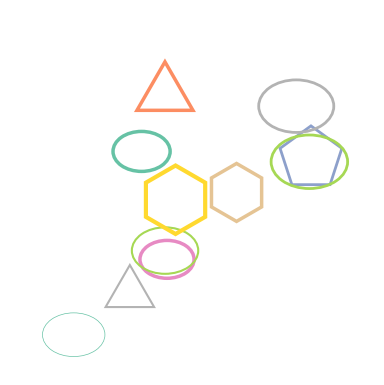[{"shape": "oval", "thickness": 2.5, "radius": 0.37, "center": [0.368, 0.607]}, {"shape": "oval", "thickness": 0.5, "radius": 0.41, "center": [0.191, 0.131]}, {"shape": "triangle", "thickness": 2.5, "radius": 0.42, "center": [0.428, 0.755]}, {"shape": "pentagon", "thickness": 2, "radius": 0.42, "center": [0.808, 0.589]}, {"shape": "oval", "thickness": 2.5, "radius": 0.35, "center": [0.434, 0.326]}, {"shape": "oval", "thickness": 2, "radius": 0.5, "center": [0.804, 0.58]}, {"shape": "oval", "thickness": 1.5, "radius": 0.43, "center": [0.429, 0.349]}, {"shape": "hexagon", "thickness": 3, "radius": 0.44, "center": [0.456, 0.481]}, {"shape": "hexagon", "thickness": 2.5, "radius": 0.38, "center": [0.614, 0.5]}, {"shape": "triangle", "thickness": 1.5, "radius": 0.36, "center": [0.337, 0.239]}, {"shape": "oval", "thickness": 2, "radius": 0.49, "center": [0.769, 0.724]}]